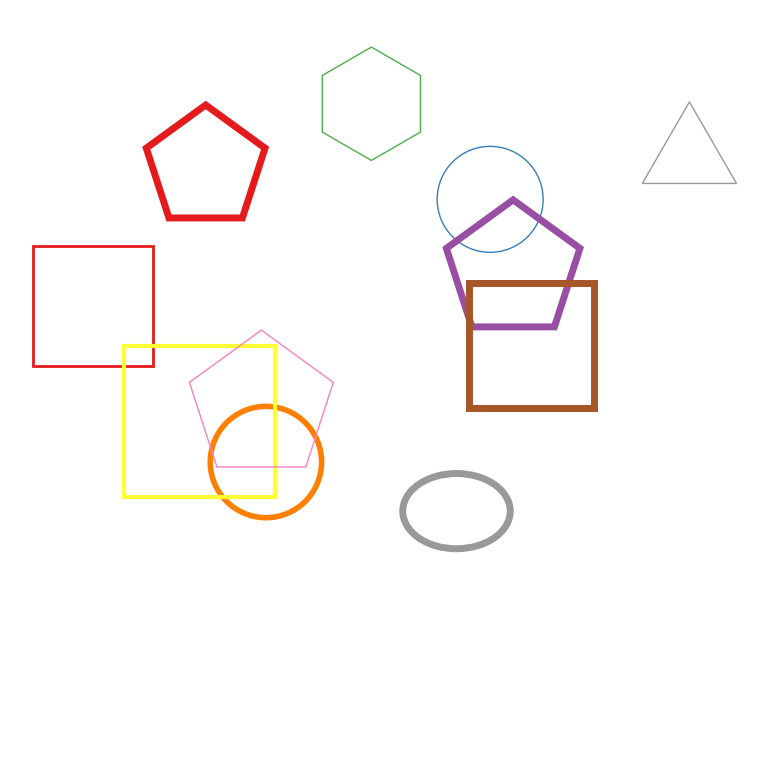[{"shape": "square", "thickness": 1, "radius": 0.39, "center": [0.121, 0.602]}, {"shape": "pentagon", "thickness": 2.5, "radius": 0.41, "center": [0.267, 0.783]}, {"shape": "circle", "thickness": 0.5, "radius": 0.34, "center": [0.637, 0.741]}, {"shape": "hexagon", "thickness": 0.5, "radius": 0.37, "center": [0.482, 0.865]}, {"shape": "pentagon", "thickness": 2.5, "radius": 0.46, "center": [0.666, 0.649]}, {"shape": "circle", "thickness": 2, "radius": 0.36, "center": [0.345, 0.4]}, {"shape": "square", "thickness": 1.5, "radius": 0.49, "center": [0.259, 0.452]}, {"shape": "square", "thickness": 2.5, "radius": 0.41, "center": [0.69, 0.552]}, {"shape": "pentagon", "thickness": 0.5, "radius": 0.49, "center": [0.339, 0.473]}, {"shape": "oval", "thickness": 2.5, "radius": 0.35, "center": [0.593, 0.336]}, {"shape": "triangle", "thickness": 0.5, "radius": 0.35, "center": [0.895, 0.797]}]